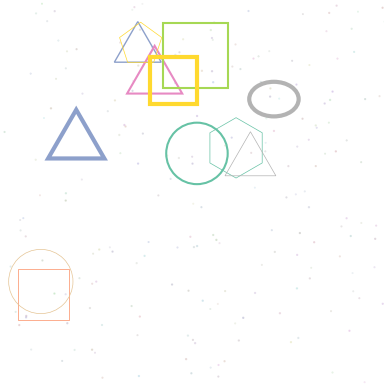[{"shape": "hexagon", "thickness": 0.5, "radius": 0.39, "center": [0.613, 0.616]}, {"shape": "circle", "thickness": 1.5, "radius": 0.4, "center": [0.512, 0.602]}, {"shape": "square", "thickness": 0.5, "radius": 0.33, "center": [0.113, 0.236]}, {"shape": "triangle", "thickness": 3, "radius": 0.42, "center": [0.198, 0.631]}, {"shape": "triangle", "thickness": 1, "radius": 0.35, "center": [0.358, 0.874]}, {"shape": "triangle", "thickness": 1.5, "radius": 0.41, "center": [0.402, 0.798]}, {"shape": "square", "thickness": 1.5, "radius": 0.42, "center": [0.508, 0.855]}, {"shape": "square", "thickness": 3, "radius": 0.31, "center": [0.451, 0.791]}, {"shape": "pentagon", "thickness": 0.5, "radius": 0.29, "center": [0.365, 0.885]}, {"shape": "circle", "thickness": 0.5, "radius": 0.42, "center": [0.106, 0.269]}, {"shape": "oval", "thickness": 3, "radius": 0.32, "center": [0.712, 0.743]}, {"shape": "triangle", "thickness": 0.5, "radius": 0.38, "center": [0.65, 0.582]}]